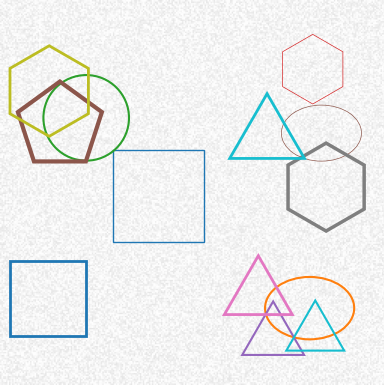[{"shape": "square", "thickness": 1, "radius": 0.6, "center": [0.412, 0.491]}, {"shape": "square", "thickness": 2, "radius": 0.49, "center": [0.125, 0.225]}, {"shape": "oval", "thickness": 1.5, "radius": 0.58, "center": [0.804, 0.2]}, {"shape": "circle", "thickness": 1.5, "radius": 0.56, "center": [0.224, 0.694]}, {"shape": "hexagon", "thickness": 0.5, "radius": 0.45, "center": [0.812, 0.82]}, {"shape": "triangle", "thickness": 1.5, "radius": 0.46, "center": [0.709, 0.124]}, {"shape": "pentagon", "thickness": 3, "radius": 0.57, "center": [0.156, 0.673]}, {"shape": "oval", "thickness": 0.5, "radius": 0.52, "center": [0.835, 0.654]}, {"shape": "triangle", "thickness": 2, "radius": 0.51, "center": [0.671, 0.234]}, {"shape": "hexagon", "thickness": 2.5, "radius": 0.57, "center": [0.847, 0.514]}, {"shape": "hexagon", "thickness": 2, "radius": 0.59, "center": [0.128, 0.764]}, {"shape": "triangle", "thickness": 2, "radius": 0.56, "center": [0.694, 0.645]}, {"shape": "triangle", "thickness": 1.5, "radius": 0.43, "center": [0.819, 0.133]}]